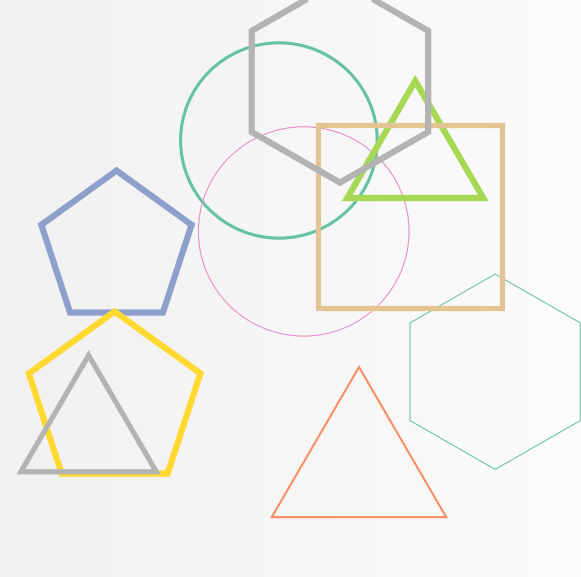[{"shape": "circle", "thickness": 1.5, "radius": 0.85, "center": [0.48, 0.756]}, {"shape": "hexagon", "thickness": 0.5, "radius": 0.85, "center": [0.852, 0.355]}, {"shape": "triangle", "thickness": 1, "radius": 0.87, "center": [0.618, 0.19]}, {"shape": "pentagon", "thickness": 3, "radius": 0.68, "center": [0.2, 0.568]}, {"shape": "circle", "thickness": 0.5, "radius": 0.91, "center": [0.523, 0.598]}, {"shape": "triangle", "thickness": 3, "radius": 0.68, "center": [0.714, 0.724]}, {"shape": "pentagon", "thickness": 3, "radius": 0.78, "center": [0.197, 0.305]}, {"shape": "square", "thickness": 2.5, "radius": 0.79, "center": [0.706, 0.624]}, {"shape": "hexagon", "thickness": 3, "radius": 0.88, "center": [0.585, 0.858]}, {"shape": "triangle", "thickness": 2.5, "radius": 0.67, "center": [0.152, 0.249]}]